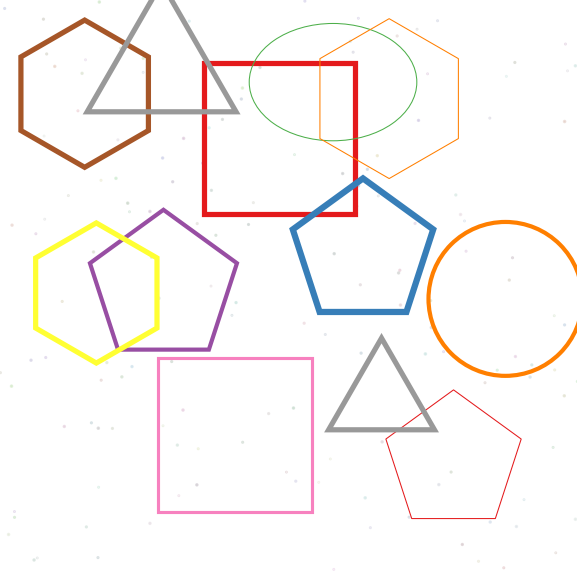[{"shape": "pentagon", "thickness": 0.5, "radius": 0.62, "center": [0.785, 0.201]}, {"shape": "square", "thickness": 2.5, "radius": 0.66, "center": [0.484, 0.759]}, {"shape": "pentagon", "thickness": 3, "radius": 0.64, "center": [0.629, 0.562]}, {"shape": "oval", "thickness": 0.5, "radius": 0.73, "center": [0.577, 0.857]}, {"shape": "pentagon", "thickness": 2, "radius": 0.67, "center": [0.283, 0.502]}, {"shape": "hexagon", "thickness": 0.5, "radius": 0.69, "center": [0.674, 0.828]}, {"shape": "circle", "thickness": 2, "radius": 0.67, "center": [0.875, 0.482]}, {"shape": "hexagon", "thickness": 2.5, "radius": 0.61, "center": [0.167, 0.492]}, {"shape": "hexagon", "thickness": 2.5, "radius": 0.64, "center": [0.147, 0.837]}, {"shape": "square", "thickness": 1.5, "radius": 0.67, "center": [0.406, 0.246]}, {"shape": "triangle", "thickness": 2.5, "radius": 0.74, "center": [0.28, 0.88]}, {"shape": "triangle", "thickness": 2.5, "radius": 0.53, "center": [0.661, 0.308]}]